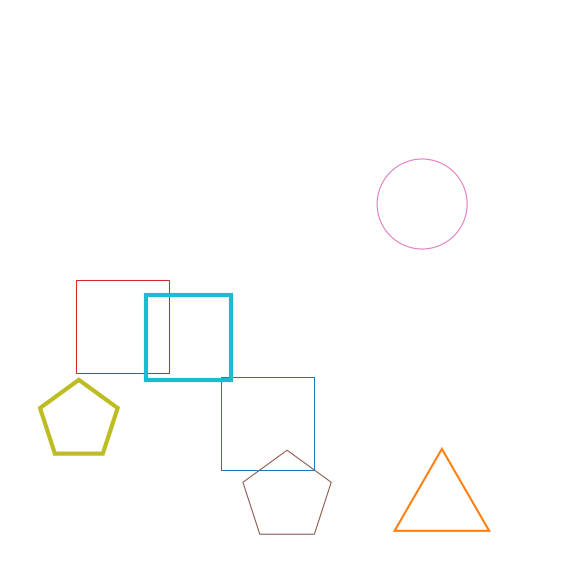[{"shape": "square", "thickness": 0.5, "radius": 0.4, "center": [0.463, 0.266]}, {"shape": "triangle", "thickness": 1, "radius": 0.47, "center": [0.765, 0.127]}, {"shape": "square", "thickness": 0.5, "radius": 0.4, "center": [0.212, 0.434]}, {"shape": "pentagon", "thickness": 0.5, "radius": 0.4, "center": [0.497, 0.139]}, {"shape": "circle", "thickness": 0.5, "radius": 0.39, "center": [0.731, 0.646]}, {"shape": "pentagon", "thickness": 2, "radius": 0.35, "center": [0.137, 0.271]}, {"shape": "square", "thickness": 2, "radius": 0.37, "center": [0.326, 0.414]}]